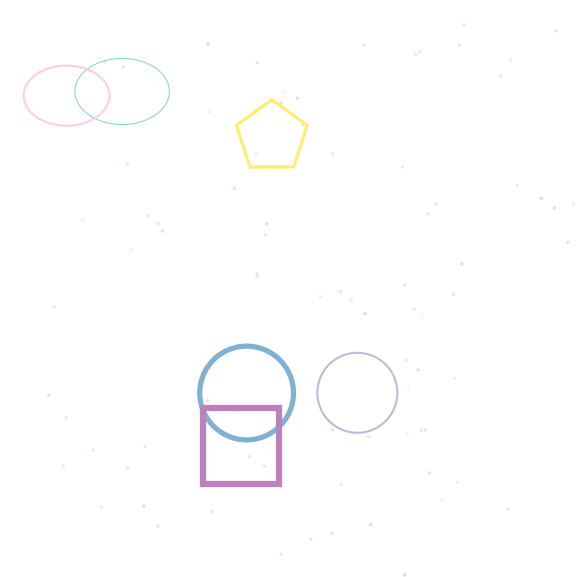[{"shape": "oval", "thickness": 0.5, "radius": 0.41, "center": [0.212, 0.841]}, {"shape": "circle", "thickness": 1, "radius": 0.35, "center": [0.619, 0.319]}, {"shape": "circle", "thickness": 2.5, "radius": 0.41, "center": [0.427, 0.319]}, {"shape": "oval", "thickness": 1, "radius": 0.37, "center": [0.115, 0.833]}, {"shape": "square", "thickness": 3, "radius": 0.33, "center": [0.417, 0.227]}, {"shape": "pentagon", "thickness": 1.5, "radius": 0.32, "center": [0.471, 0.762]}]